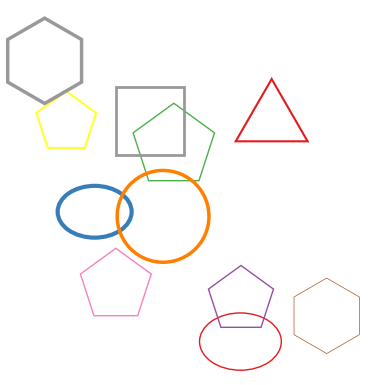[{"shape": "oval", "thickness": 1, "radius": 0.53, "center": [0.625, 0.113]}, {"shape": "triangle", "thickness": 1.5, "radius": 0.54, "center": [0.706, 0.687]}, {"shape": "oval", "thickness": 3, "radius": 0.48, "center": [0.246, 0.45]}, {"shape": "pentagon", "thickness": 1, "radius": 0.56, "center": [0.451, 0.621]}, {"shape": "pentagon", "thickness": 1, "radius": 0.44, "center": [0.626, 0.222]}, {"shape": "circle", "thickness": 2.5, "radius": 0.6, "center": [0.424, 0.438]}, {"shape": "pentagon", "thickness": 1.5, "radius": 0.41, "center": [0.172, 0.682]}, {"shape": "hexagon", "thickness": 0.5, "radius": 0.49, "center": [0.849, 0.18]}, {"shape": "pentagon", "thickness": 1, "radius": 0.48, "center": [0.301, 0.258]}, {"shape": "square", "thickness": 2, "radius": 0.44, "center": [0.389, 0.686]}, {"shape": "hexagon", "thickness": 2.5, "radius": 0.55, "center": [0.116, 0.842]}]